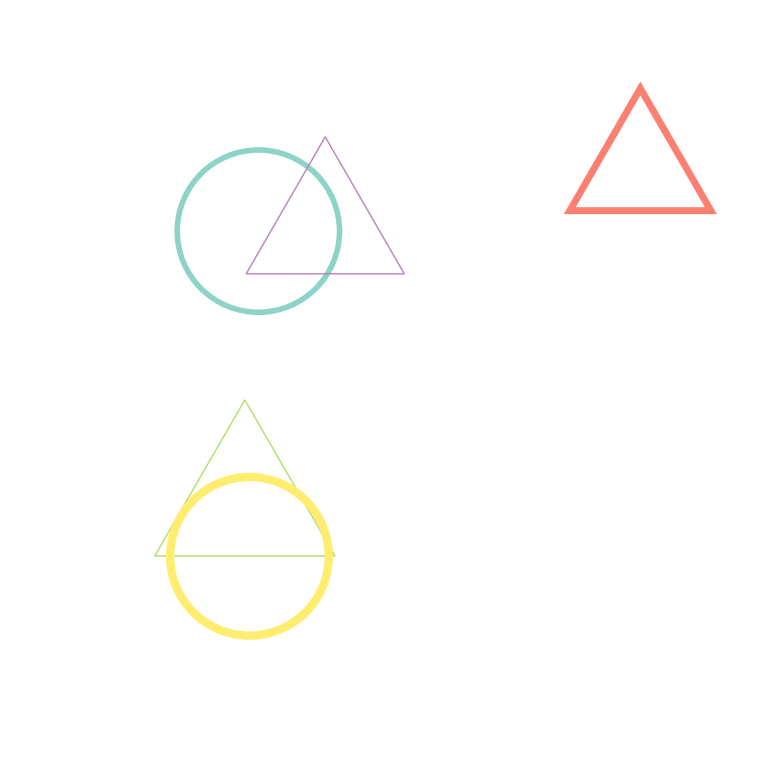[{"shape": "circle", "thickness": 2, "radius": 0.53, "center": [0.336, 0.7]}, {"shape": "triangle", "thickness": 2.5, "radius": 0.53, "center": [0.832, 0.779]}, {"shape": "triangle", "thickness": 0.5, "radius": 0.68, "center": [0.318, 0.346]}, {"shape": "triangle", "thickness": 0.5, "radius": 0.59, "center": [0.422, 0.704]}, {"shape": "circle", "thickness": 3, "radius": 0.52, "center": [0.324, 0.278]}]